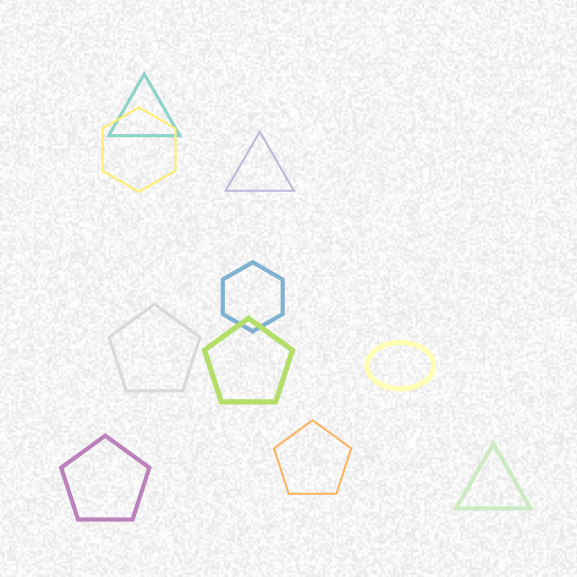[{"shape": "triangle", "thickness": 1.5, "radius": 0.36, "center": [0.25, 0.8]}, {"shape": "oval", "thickness": 2.5, "radius": 0.29, "center": [0.693, 0.366]}, {"shape": "triangle", "thickness": 1, "radius": 0.34, "center": [0.45, 0.703]}, {"shape": "hexagon", "thickness": 2, "radius": 0.3, "center": [0.438, 0.485]}, {"shape": "pentagon", "thickness": 1, "radius": 0.35, "center": [0.541, 0.201]}, {"shape": "pentagon", "thickness": 2.5, "radius": 0.4, "center": [0.43, 0.368]}, {"shape": "pentagon", "thickness": 1.5, "radius": 0.41, "center": [0.268, 0.389]}, {"shape": "pentagon", "thickness": 2, "radius": 0.4, "center": [0.182, 0.164]}, {"shape": "triangle", "thickness": 2, "radius": 0.37, "center": [0.854, 0.156]}, {"shape": "hexagon", "thickness": 1, "radius": 0.37, "center": [0.241, 0.74]}]